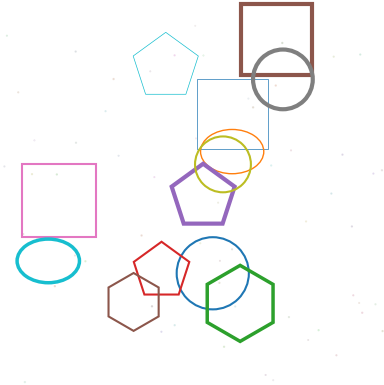[{"shape": "square", "thickness": 0.5, "radius": 0.46, "center": [0.604, 0.704]}, {"shape": "circle", "thickness": 1.5, "radius": 0.47, "center": [0.553, 0.29]}, {"shape": "oval", "thickness": 1, "radius": 0.41, "center": [0.603, 0.606]}, {"shape": "hexagon", "thickness": 2.5, "radius": 0.49, "center": [0.624, 0.212]}, {"shape": "pentagon", "thickness": 1.5, "radius": 0.38, "center": [0.42, 0.296]}, {"shape": "pentagon", "thickness": 3, "radius": 0.43, "center": [0.528, 0.489]}, {"shape": "hexagon", "thickness": 1.5, "radius": 0.38, "center": [0.347, 0.216]}, {"shape": "square", "thickness": 3, "radius": 0.46, "center": [0.718, 0.897]}, {"shape": "square", "thickness": 1.5, "radius": 0.47, "center": [0.153, 0.48]}, {"shape": "circle", "thickness": 3, "radius": 0.39, "center": [0.735, 0.794]}, {"shape": "circle", "thickness": 1.5, "radius": 0.36, "center": [0.579, 0.573]}, {"shape": "oval", "thickness": 2.5, "radius": 0.41, "center": [0.125, 0.322]}, {"shape": "pentagon", "thickness": 0.5, "radius": 0.44, "center": [0.431, 0.827]}]